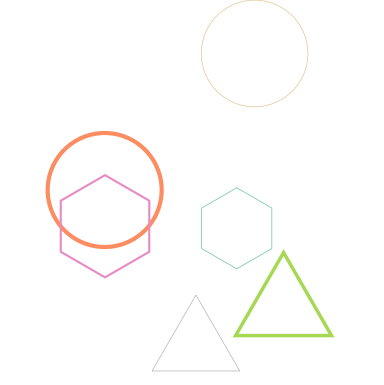[{"shape": "hexagon", "thickness": 0.5, "radius": 0.53, "center": [0.615, 0.407]}, {"shape": "circle", "thickness": 3, "radius": 0.74, "center": [0.272, 0.507]}, {"shape": "hexagon", "thickness": 1.5, "radius": 0.66, "center": [0.273, 0.412]}, {"shape": "triangle", "thickness": 2.5, "radius": 0.72, "center": [0.737, 0.2]}, {"shape": "circle", "thickness": 0.5, "radius": 0.69, "center": [0.661, 0.861]}, {"shape": "triangle", "thickness": 0.5, "radius": 0.66, "center": [0.509, 0.102]}]